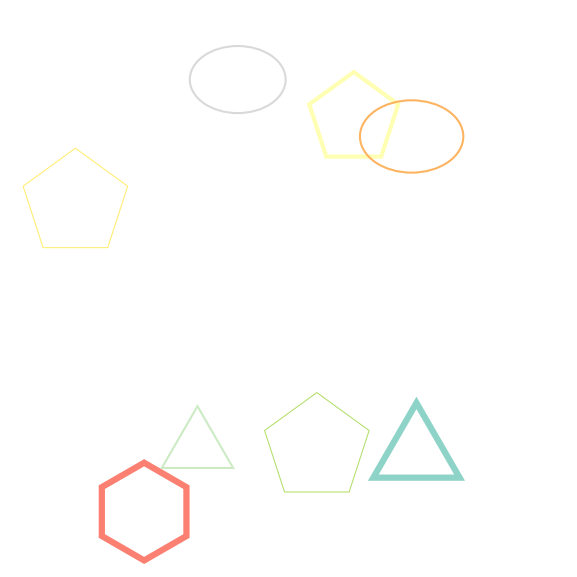[{"shape": "triangle", "thickness": 3, "radius": 0.43, "center": [0.721, 0.215]}, {"shape": "pentagon", "thickness": 2, "radius": 0.4, "center": [0.613, 0.793]}, {"shape": "hexagon", "thickness": 3, "radius": 0.42, "center": [0.25, 0.113]}, {"shape": "oval", "thickness": 1, "radius": 0.45, "center": [0.713, 0.763]}, {"shape": "pentagon", "thickness": 0.5, "radius": 0.48, "center": [0.549, 0.224]}, {"shape": "oval", "thickness": 1, "radius": 0.41, "center": [0.412, 0.861]}, {"shape": "triangle", "thickness": 1, "radius": 0.36, "center": [0.342, 0.224]}, {"shape": "pentagon", "thickness": 0.5, "radius": 0.48, "center": [0.131, 0.647]}]